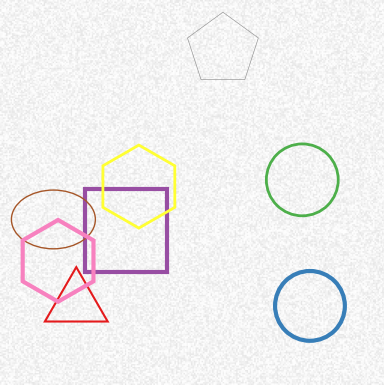[{"shape": "triangle", "thickness": 1.5, "radius": 0.47, "center": [0.198, 0.212]}, {"shape": "circle", "thickness": 3, "radius": 0.45, "center": [0.805, 0.205]}, {"shape": "circle", "thickness": 2, "radius": 0.47, "center": [0.785, 0.533]}, {"shape": "square", "thickness": 3, "radius": 0.53, "center": [0.326, 0.401]}, {"shape": "hexagon", "thickness": 2, "radius": 0.54, "center": [0.361, 0.515]}, {"shape": "oval", "thickness": 1, "radius": 0.55, "center": [0.139, 0.43]}, {"shape": "hexagon", "thickness": 3, "radius": 0.53, "center": [0.151, 0.323]}, {"shape": "pentagon", "thickness": 0.5, "radius": 0.48, "center": [0.579, 0.872]}]